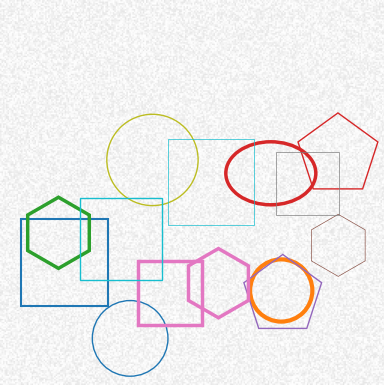[{"shape": "square", "thickness": 1.5, "radius": 0.57, "center": [0.167, 0.318]}, {"shape": "circle", "thickness": 1, "radius": 0.49, "center": [0.338, 0.121]}, {"shape": "circle", "thickness": 3, "radius": 0.4, "center": [0.73, 0.245]}, {"shape": "hexagon", "thickness": 2.5, "radius": 0.46, "center": [0.152, 0.395]}, {"shape": "oval", "thickness": 2.5, "radius": 0.58, "center": [0.703, 0.55]}, {"shape": "pentagon", "thickness": 1, "radius": 0.55, "center": [0.878, 0.598]}, {"shape": "pentagon", "thickness": 1, "radius": 0.53, "center": [0.734, 0.233]}, {"shape": "hexagon", "thickness": 0.5, "radius": 0.4, "center": [0.879, 0.363]}, {"shape": "hexagon", "thickness": 2.5, "radius": 0.45, "center": [0.567, 0.265]}, {"shape": "square", "thickness": 2.5, "radius": 0.41, "center": [0.442, 0.238]}, {"shape": "square", "thickness": 0.5, "radius": 0.41, "center": [0.799, 0.523]}, {"shape": "circle", "thickness": 1, "radius": 0.59, "center": [0.396, 0.585]}, {"shape": "square", "thickness": 0.5, "radius": 0.56, "center": [0.547, 0.526]}, {"shape": "square", "thickness": 1, "radius": 0.53, "center": [0.313, 0.38]}]